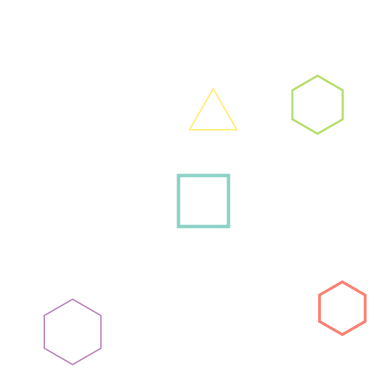[{"shape": "square", "thickness": 2.5, "radius": 0.33, "center": [0.527, 0.479]}, {"shape": "hexagon", "thickness": 2, "radius": 0.34, "center": [0.889, 0.199]}, {"shape": "hexagon", "thickness": 1.5, "radius": 0.38, "center": [0.825, 0.728]}, {"shape": "hexagon", "thickness": 1, "radius": 0.42, "center": [0.189, 0.138]}, {"shape": "triangle", "thickness": 1, "radius": 0.35, "center": [0.554, 0.698]}]